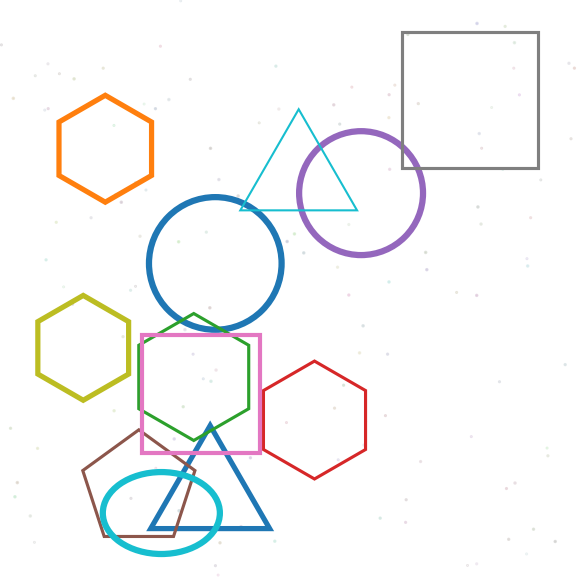[{"shape": "triangle", "thickness": 2.5, "radius": 0.59, "center": [0.364, 0.143]}, {"shape": "circle", "thickness": 3, "radius": 0.57, "center": [0.373, 0.543]}, {"shape": "hexagon", "thickness": 2.5, "radius": 0.46, "center": [0.182, 0.742]}, {"shape": "hexagon", "thickness": 1.5, "radius": 0.55, "center": [0.336, 0.346]}, {"shape": "hexagon", "thickness": 1.5, "radius": 0.51, "center": [0.545, 0.272]}, {"shape": "circle", "thickness": 3, "radius": 0.54, "center": [0.625, 0.665]}, {"shape": "pentagon", "thickness": 1.5, "radius": 0.51, "center": [0.24, 0.153]}, {"shape": "square", "thickness": 2, "radius": 0.51, "center": [0.348, 0.316]}, {"shape": "square", "thickness": 1.5, "radius": 0.59, "center": [0.814, 0.826]}, {"shape": "hexagon", "thickness": 2.5, "radius": 0.45, "center": [0.144, 0.397]}, {"shape": "oval", "thickness": 3, "radius": 0.51, "center": [0.279, 0.111]}, {"shape": "triangle", "thickness": 1, "radius": 0.58, "center": [0.517, 0.693]}]